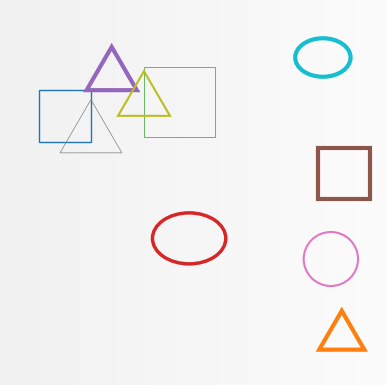[{"shape": "square", "thickness": 1, "radius": 0.34, "center": [0.167, 0.698]}, {"shape": "triangle", "thickness": 3, "radius": 0.34, "center": [0.882, 0.125]}, {"shape": "square", "thickness": 0.5, "radius": 0.46, "center": [0.464, 0.735]}, {"shape": "oval", "thickness": 2.5, "radius": 0.47, "center": [0.488, 0.381]}, {"shape": "triangle", "thickness": 3, "radius": 0.37, "center": [0.288, 0.803]}, {"shape": "square", "thickness": 3, "radius": 0.33, "center": [0.888, 0.549]}, {"shape": "circle", "thickness": 1.5, "radius": 0.35, "center": [0.854, 0.327]}, {"shape": "triangle", "thickness": 0.5, "radius": 0.46, "center": [0.235, 0.649]}, {"shape": "triangle", "thickness": 1.5, "radius": 0.39, "center": [0.372, 0.738]}, {"shape": "oval", "thickness": 3, "radius": 0.36, "center": [0.833, 0.851]}]